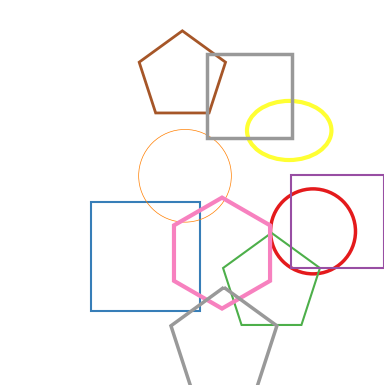[{"shape": "circle", "thickness": 2.5, "radius": 0.55, "center": [0.813, 0.399]}, {"shape": "square", "thickness": 1.5, "radius": 0.71, "center": [0.378, 0.333]}, {"shape": "pentagon", "thickness": 1.5, "radius": 0.66, "center": [0.705, 0.263]}, {"shape": "square", "thickness": 1.5, "radius": 0.6, "center": [0.878, 0.425]}, {"shape": "circle", "thickness": 0.5, "radius": 0.6, "center": [0.481, 0.543]}, {"shape": "oval", "thickness": 3, "radius": 0.55, "center": [0.751, 0.661]}, {"shape": "pentagon", "thickness": 2, "radius": 0.59, "center": [0.474, 0.802]}, {"shape": "hexagon", "thickness": 3, "radius": 0.72, "center": [0.577, 0.343]}, {"shape": "square", "thickness": 2.5, "radius": 0.55, "center": [0.648, 0.751]}, {"shape": "pentagon", "thickness": 2.5, "radius": 0.72, "center": [0.582, 0.109]}]